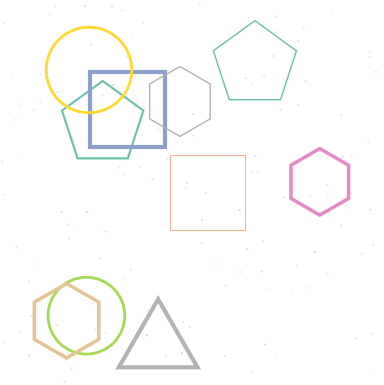[{"shape": "pentagon", "thickness": 1, "radius": 0.57, "center": [0.662, 0.833]}, {"shape": "pentagon", "thickness": 1.5, "radius": 0.56, "center": [0.267, 0.679]}, {"shape": "square", "thickness": 0.5, "radius": 0.49, "center": [0.539, 0.5]}, {"shape": "square", "thickness": 3, "radius": 0.49, "center": [0.331, 0.715]}, {"shape": "hexagon", "thickness": 2.5, "radius": 0.43, "center": [0.831, 0.528]}, {"shape": "circle", "thickness": 2, "radius": 0.5, "center": [0.224, 0.18]}, {"shape": "circle", "thickness": 2, "radius": 0.56, "center": [0.231, 0.818]}, {"shape": "hexagon", "thickness": 2.5, "radius": 0.48, "center": [0.173, 0.167]}, {"shape": "triangle", "thickness": 3, "radius": 0.59, "center": [0.411, 0.105]}, {"shape": "hexagon", "thickness": 1, "radius": 0.45, "center": [0.467, 0.737]}]